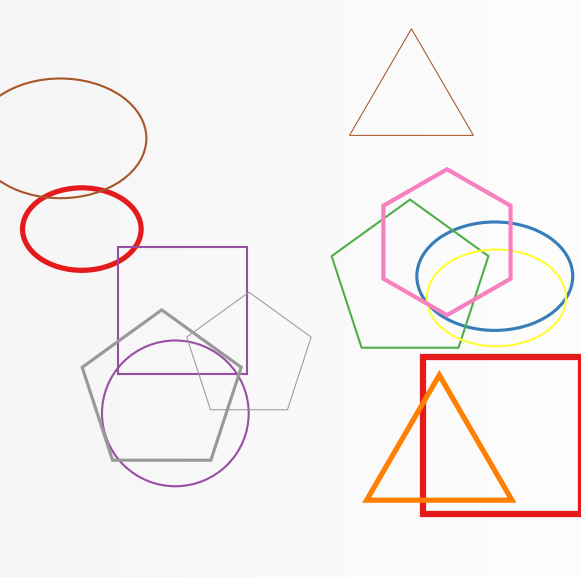[{"shape": "square", "thickness": 3, "radius": 0.68, "center": [0.864, 0.246]}, {"shape": "oval", "thickness": 2.5, "radius": 0.51, "center": [0.141, 0.602]}, {"shape": "oval", "thickness": 1.5, "radius": 0.67, "center": [0.851, 0.521]}, {"shape": "pentagon", "thickness": 1, "radius": 0.71, "center": [0.705, 0.512]}, {"shape": "square", "thickness": 1, "radius": 0.55, "center": [0.314, 0.462]}, {"shape": "circle", "thickness": 1, "radius": 0.63, "center": [0.302, 0.283]}, {"shape": "triangle", "thickness": 2.5, "radius": 0.72, "center": [0.756, 0.205]}, {"shape": "oval", "thickness": 1, "radius": 0.6, "center": [0.854, 0.483]}, {"shape": "triangle", "thickness": 0.5, "radius": 0.62, "center": [0.708, 0.826]}, {"shape": "oval", "thickness": 1, "radius": 0.74, "center": [0.104, 0.76]}, {"shape": "hexagon", "thickness": 2, "radius": 0.63, "center": [0.769, 0.58]}, {"shape": "pentagon", "thickness": 0.5, "radius": 0.56, "center": [0.428, 0.381]}, {"shape": "pentagon", "thickness": 1.5, "radius": 0.72, "center": [0.278, 0.319]}]